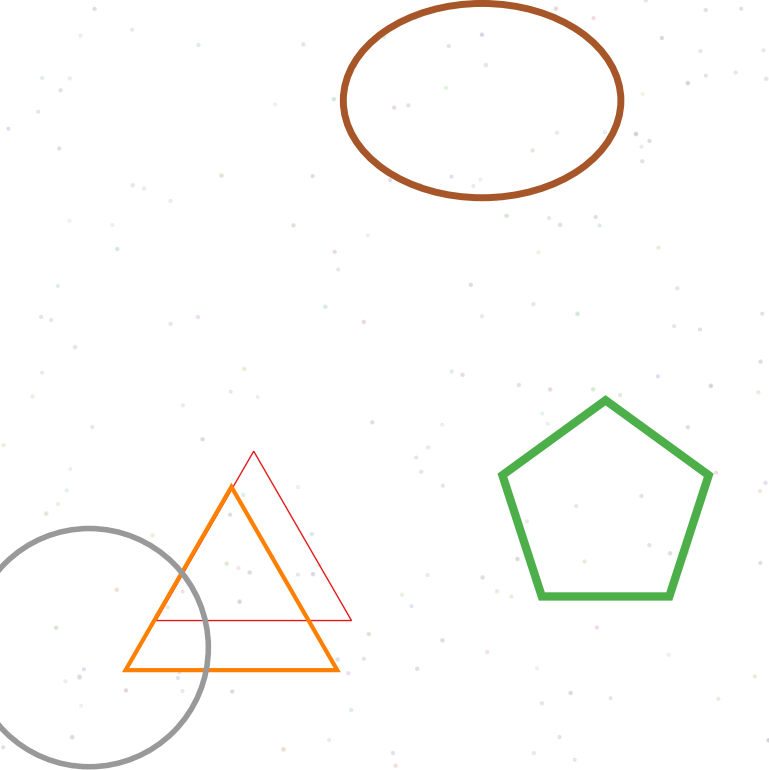[{"shape": "triangle", "thickness": 0.5, "radius": 0.73, "center": [0.329, 0.267]}, {"shape": "pentagon", "thickness": 3, "radius": 0.7, "center": [0.786, 0.339]}, {"shape": "triangle", "thickness": 1.5, "radius": 0.79, "center": [0.301, 0.209]}, {"shape": "oval", "thickness": 2.5, "radius": 0.9, "center": [0.626, 0.869]}, {"shape": "circle", "thickness": 2, "radius": 0.77, "center": [0.116, 0.159]}]